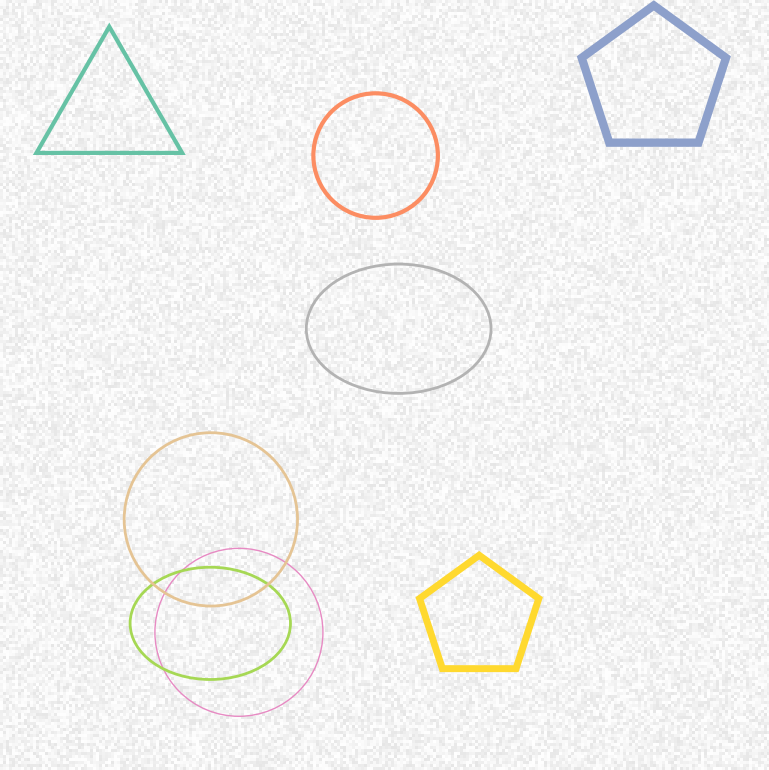[{"shape": "triangle", "thickness": 1.5, "radius": 0.55, "center": [0.142, 0.856]}, {"shape": "circle", "thickness": 1.5, "radius": 0.4, "center": [0.488, 0.798]}, {"shape": "pentagon", "thickness": 3, "radius": 0.49, "center": [0.849, 0.894]}, {"shape": "circle", "thickness": 0.5, "radius": 0.55, "center": [0.31, 0.179]}, {"shape": "oval", "thickness": 1, "radius": 0.52, "center": [0.273, 0.19]}, {"shape": "pentagon", "thickness": 2.5, "radius": 0.41, "center": [0.622, 0.197]}, {"shape": "circle", "thickness": 1, "radius": 0.56, "center": [0.274, 0.325]}, {"shape": "oval", "thickness": 1, "radius": 0.6, "center": [0.518, 0.573]}]